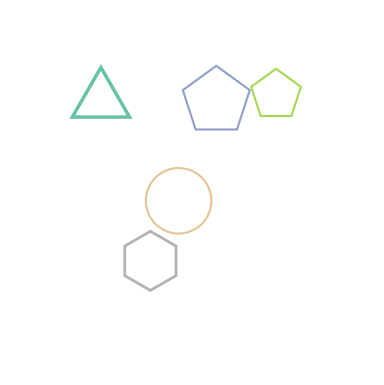[{"shape": "triangle", "thickness": 2.5, "radius": 0.43, "center": [0.262, 0.739]}, {"shape": "pentagon", "thickness": 1.5, "radius": 0.46, "center": [0.562, 0.738]}, {"shape": "pentagon", "thickness": 1.5, "radius": 0.34, "center": [0.717, 0.754]}, {"shape": "circle", "thickness": 1.5, "radius": 0.43, "center": [0.464, 0.478]}, {"shape": "hexagon", "thickness": 2, "radius": 0.38, "center": [0.391, 0.322]}]